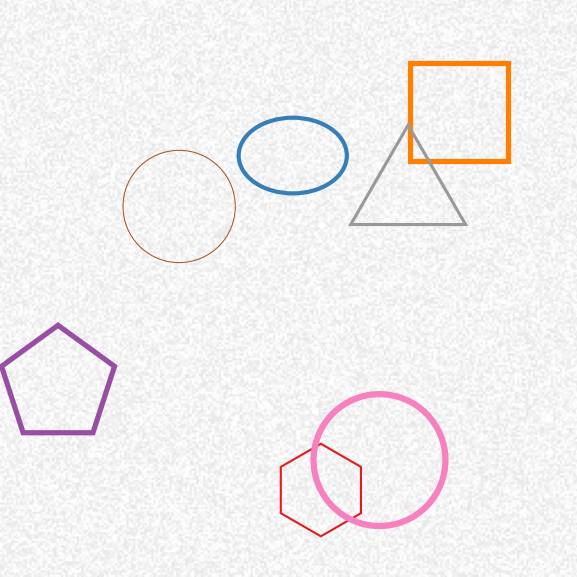[{"shape": "hexagon", "thickness": 1, "radius": 0.4, "center": [0.556, 0.151]}, {"shape": "oval", "thickness": 2, "radius": 0.47, "center": [0.507, 0.73]}, {"shape": "pentagon", "thickness": 2.5, "radius": 0.51, "center": [0.1, 0.333]}, {"shape": "square", "thickness": 2.5, "radius": 0.43, "center": [0.795, 0.805]}, {"shape": "circle", "thickness": 0.5, "radius": 0.49, "center": [0.31, 0.642]}, {"shape": "circle", "thickness": 3, "radius": 0.57, "center": [0.657, 0.202]}, {"shape": "triangle", "thickness": 1.5, "radius": 0.57, "center": [0.707, 0.668]}]